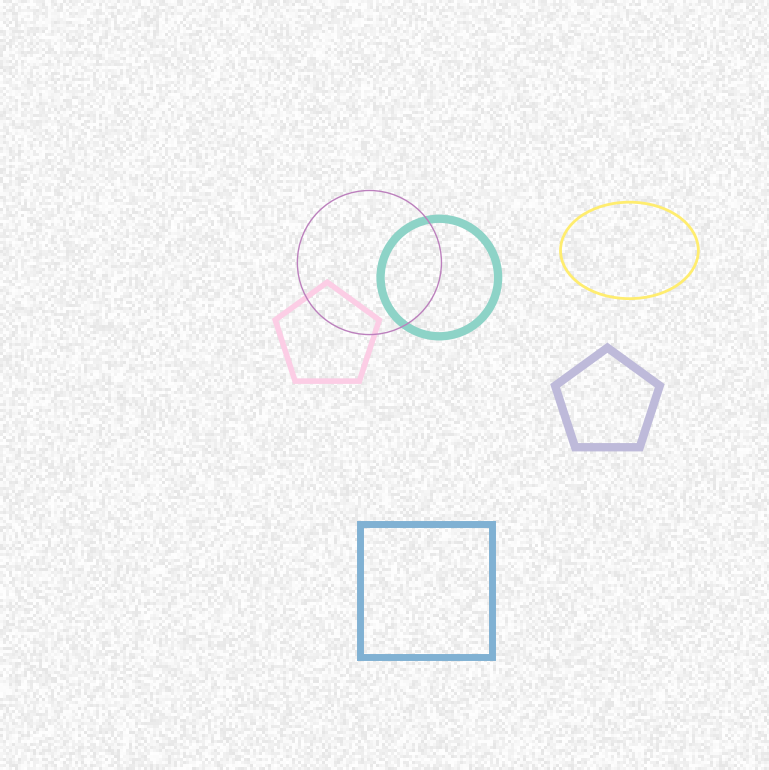[{"shape": "circle", "thickness": 3, "radius": 0.38, "center": [0.571, 0.64]}, {"shape": "pentagon", "thickness": 3, "radius": 0.36, "center": [0.789, 0.477]}, {"shape": "square", "thickness": 2.5, "radius": 0.43, "center": [0.553, 0.233]}, {"shape": "pentagon", "thickness": 2, "radius": 0.36, "center": [0.425, 0.562]}, {"shape": "circle", "thickness": 0.5, "radius": 0.47, "center": [0.48, 0.659]}, {"shape": "oval", "thickness": 1, "radius": 0.45, "center": [0.817, 0.675]}]